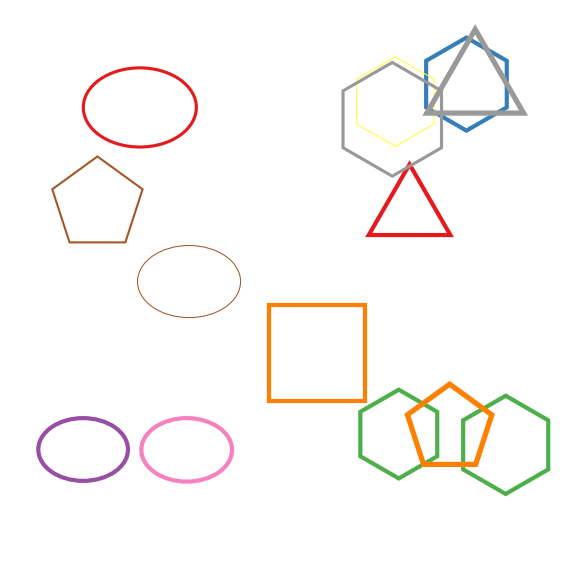[{"shape": "triangle", "thickness": 2, "radius": 0.41, "center": [0.709, 0.633]}, {"shape": "oval", "thickness": 1.5, "radius": 0.49, "center": [0.242, 0.813]}, {"shape": "hexagon", "thickness": 2, "radius": 0.4, "center": [0.808, 0.854]}, {"shape": "hexagon", "thickness": 2, "radius": 0.43, "center": [0.876, 0.229]}, {"shape": "hexagon", "thickness": 2, "radius": 0.38, "center": [0.691, 0.248]}, {"shape": "oval", "thickness": 2, "radius": 0.39, "center": [0.144, 0.221]}, {"shape": "pentagon", "thickness": 2.5, "radius": 0.38, "center": [0.779, 0.257]}, {"shape": "square", "thickness": 2, "radius": 0.42, "center": [0.549, 0.388]}, {"shape": "hexagon", "thickness": 0.5, "radius": 0.39, "center": [0.685, 0.823]}, {"shape": "pentagon", "thickness": 1, "radius": 0.41, "center": [0.169, 0.646]}, {"shape": "oval", "thickness": 0.5, "radius": 0.45, "center": [0.327, 0.512]}, {"shape": "oval", "thickness": 2, "radius": 0.39, "center": [0.323, 0.22]}, {"shape": "triangle", "thickness": 2.5, "radius": 0.48, "center": [0.823, 0.852]}, {"shape": "hexagon", "thickness": 1.5, "radius": 0.49, "center": [0.679, 0.793]}]